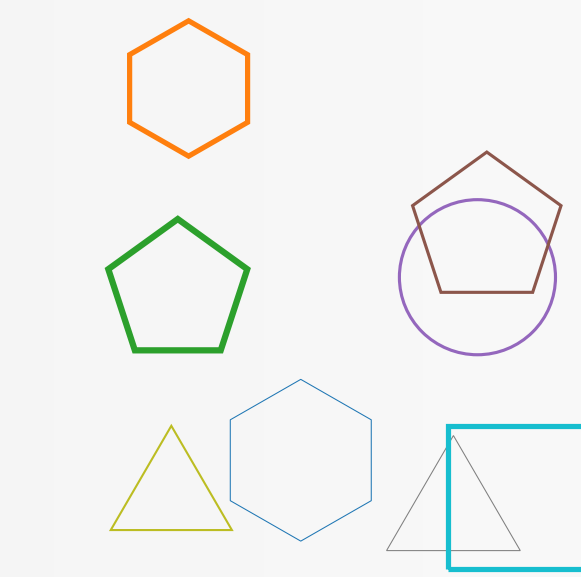[{"shape": "hexagon", "thickness": 0.5, "radius": 0.7, "center": [0.517, 0.202]}, {"shape": "hexagon", "thickness": 2.5, "radius": 0.59, "center": [0.324, 0.846]}, {"shape": "pentagon", "thickness": 3, "radius": 0.63, "center": [0.306, 0.494]}, {"shape": "circle", "thickness": 1.5, "radius": 0.67, "center": [0.821, 0.519]}, {"shape": "pentagon", "thickness": 1.5, "radius": 0.67, "center": [0.838, 0.602]}, {"shape": "triangle", "thickness": 0.5, "radius": 0.66, "center": [0.78, 0.112]}, {"shape": "triangle", "thickness": 1, "radius": 0.6, "center": [0.295, 0.141]}, {"shape": "square", "thickness": 2.5, "radius": 0.62, "center": [0.894, 0.138]}]